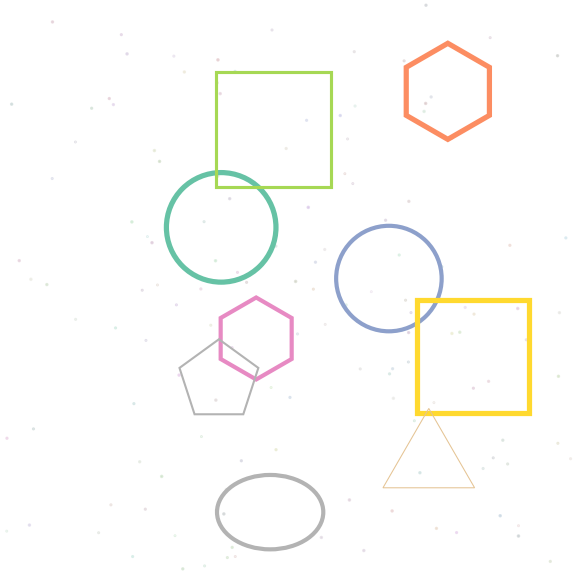[{"shape": "circle", "thickness": 2.5, "radius": 0.47, "center": [0.383, 0.605]}, {"shape": "hexagon", "thickness": 2.5, "radius": 0.42, "center": [0.775, 0.841]}, {"shape": "circle", "thickness": 2, "radius": 0.46, "center": [0.673, 0.517]}, {"shape": "hexagon", "thickness": 2, "radius": 0.35, "center": [0.444, 0.413]}, {"shape": "square", "thickness": 1.5, "radius": 0.5, "center": [0.473, 0.775]}, {"shape": "square", "thickness": 2.5, "radius": 0.49, "center": [0.819, 0.382]}, {"shape": "triangle", "thickness": 0.5, "radius": 0.46, "center": [0.742, 0.2]}, {"shape": "pentagon", "thickness": 1, "radius": 0.36, "center": [0.379, 0.34]}, {"shape": "oval", "thickness": 2, "radius": 0.46, "center": [0.468, 0.112]}]